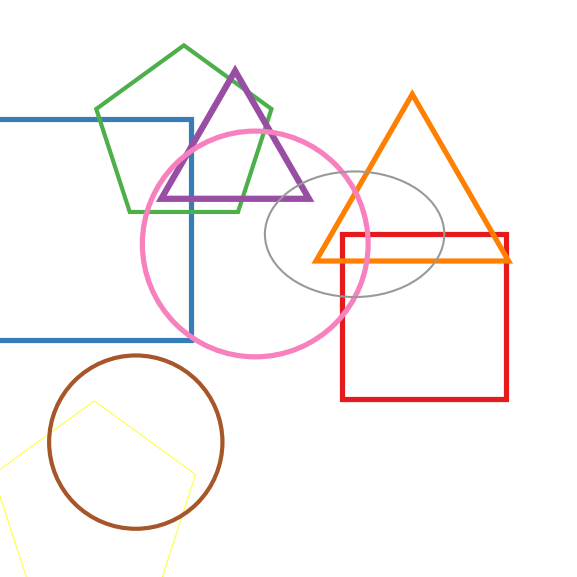[{"shape": "square", "thickness": 2.5, "radius": 0.71, "center": [0.734, 0.451]}, {"shape": "square", "thickness": 2.5, "radius": 0.96, "center": [0.139, 0.601]}, {"shape": "pentagon", "thickness": 2, "radius": 0.8, "center": [0.318, 0.761]}, {"shape": "triangle", "thickness": 3, "radius": 0.74, "center": [0.407, 0.729]}, {"shape": "triangle", "thickness": 2.5, "radius": 0.96, "center": [0.714, 0.643]}, {"shape": "pentagon", "thickness": 0.5, "radius": 0.92, "center": [0.163, 0.12]}, {"shape": "circle", "thickness": 2, "radius": 0.75, "center": [0.235, 0.234]}, {"shape": "circle", "thickness": 2.5, "radius": 0.98, "center": [0.442, 0.577]}, {"shape": "oval", "thickness": 1, "radius": 0.78, "center": [0.614, 0.594]}]